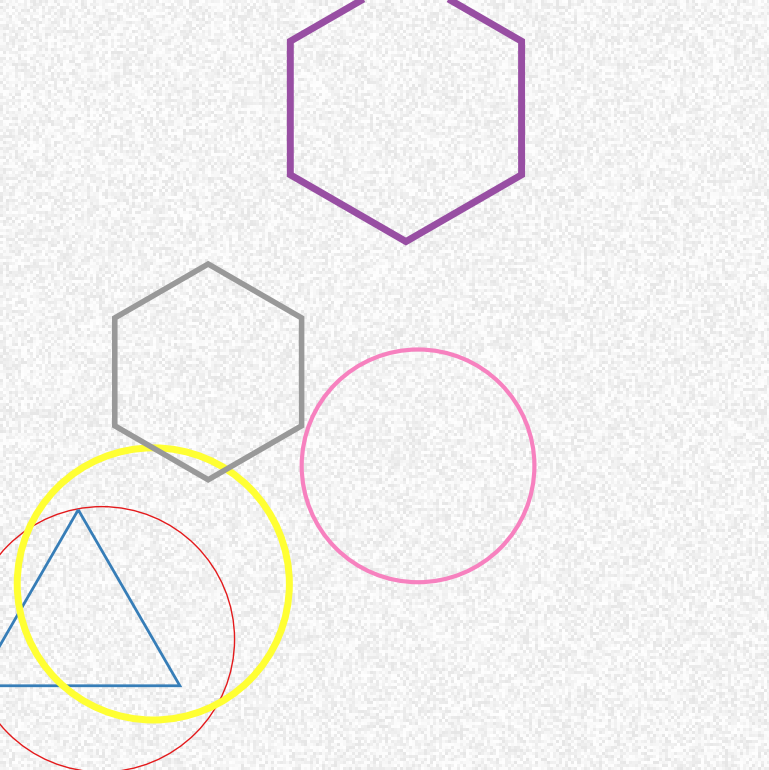[{"shape": "circle", "thickness": 0.5, "radius": 0.86, "center": [0.132, 0.17]}, {"shape": "triangle", "thickness": 1, "radius": 0.76, "center": [0.102, 0.186]}, {"shape": "hexagon", "thickness": 2.5, "radius": 0.87, "center": [0.527, 0.86]}, {"shape": "circle", "thickness": 2.5, "radius": 0.88, "center": [0.199, 0.242]}, {"shape": "circle", "thickness": 1.5, "radius": 0.76, "center": [0.543, 0.395]}, {"shape": "hexagon", "thickness": 2, "radius": 0.7, "center": [0.27, 0.517]}]